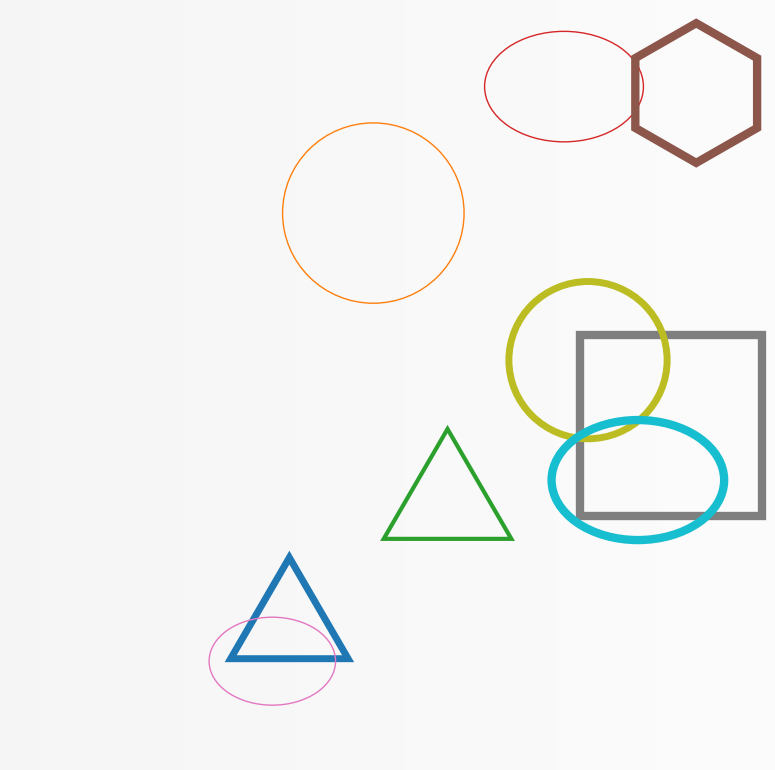[{"shape": "triangle", "thickness": 2.5, "radius": 0.44, "center": [0.373, 0.188]}, {"shape": "circle", "thickness": 0.5, "radius": 0.59, "center": [0.482, 0.723]}, {"shape": "triangle", "thickness": 1.5, "radius": 0.48, "center": [0.577, 0.348]}, {"shape": "oval", "thickness": 0.5, "radius": 0.51, "center": [0.728, 0.888]}, {"shape": "hexagon", "thickness": 3, "radius": 0.45, "center": [0.898, 0.879]}, {"shape": "oval", "thickness": 0.5, "radius": 0.41, "center": [0.351, 0.141]}, {"shape": "square", "thickness": 3, "radius": 0.59, "center": [0.865, 0.447]}, {"shape": "circle", "thickness": 2.5, "radius": 0.51, "center": [0.759, 0.532]}, {"shape": "oval", "thickness": 3, "radius": 0.56, "center": [0.823, 0.377]}]